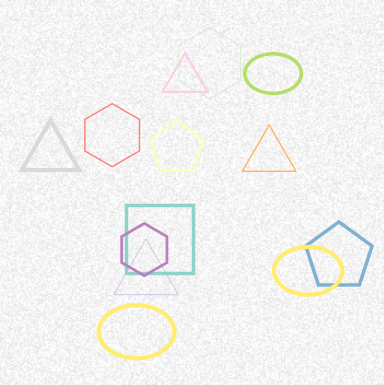[{"shape": "square", "thickness": 2.5, "radius": 0.44, "center": [0.414, 0.38]}, {"shape": "pentagon", "thickness": 1.5, "radius": 0.36, "center": [0.459, 0.615]}, {"shape": "triangle", "thickness": 0.5, "radius": 0.48, "center": [0.379, 0.283]}, {"shape": "hexagon", "thickness": 1, "radius": 0.41, "center": [0.291, 0.649]}, {"shape": "pentagon", "thickness": 2.5, "radius": 0.45, "center": [0.88, 0.333]}, {"shape": "triangle", "thickness": 1, "radius": 0.4, "center": [0.699, 0.595]}, {"shape": "oval", "thickness": 2.5, "radius": 0.37, "center": [0.709, 0.809]}, {"shape": "triangle", "thickness": 1.5, "radius": 0.34, "center": [0.481, 0.795]}, {"shape": "triangle", "thickness": 3, "radius": 0.43, "center": [0.131, 0.601]}, {"shape": "hexagon", "thickness": 2, "radius": 0.34, "center": [0.375, 0.352]}, {"shape": "hexagon", "thickness": 0.5, "radius": 0.46, "center": [0.545, 0.836]}, {"shape": "oval", "thickness": 3, "radius": 0.49, "center": [0.355, 0.138]}, {"shape": "oval", "thickness": 3, "radius": 0.44, "center": [0.8, 0.297]}]